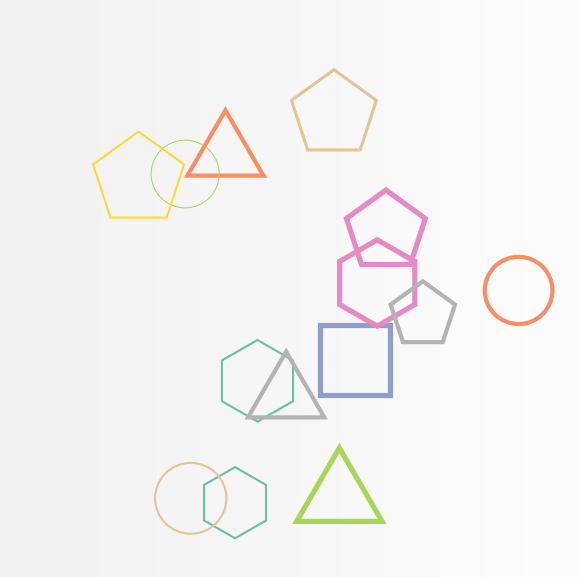[{"shape": "hexagon", "thickness": 1, "radius": 0.31, "center": [0.404, 0.129]}, {"shape": "hexagon", "thickness": 1, "radius": 0.35, "center": [0.443, 0.34]}, {"shape": "triangle", "thickness": 2, "radius": 0.38, "center": [0.388, 0.733]}, {"shape": "circle", "thickness": 2, "radius": 0.29, "center": [0.892, 0.496]}, {"shape": "square", "thickness": 2.5, "radius": 0.3, "center": [0.611, 0.376]}, {"shape": "pentagon", "thickness": 2.5, "radius": 0.36, "center": [0.664, 0.599]}, {"shape": "hexagon", "thickness": 2.5, "radius": 0.37, "center": [0.649, 0.509]}, {"shape": "triangle", "thickness": 2.5, "radius": 0.42, "center": [0.584, 0.139]}, {"shape": "circle", "thickness": 0.5, "radius": 0.29, "center": [0.319, 0.698]}, {"shape": "pentagon", "thickness": 1, "radius": 0.41, "center": [0.238, 0.689]}, {"shape": "pentagon", "thickness": 1.5, "radius": 0.38, "center": [0.574, 0.802]}, {"shape": "circle", "thickness": 1, "radius": 0.31, "center": [0.328, 0.136]}, {"shape": "triangle", "thickness": 2, "radius": 0.38, "center": [0.492, 0.314]}, {"shape": "pentagon", "thickness": 2, "radius": 0.29, "center": [0.727, 0.454]}]